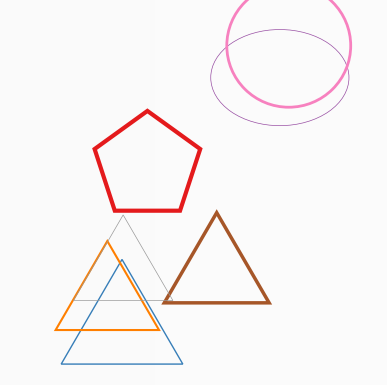[{"shape": "pentagon", "thickness": 3, "radius": 0.72, "center": [0.38, 0.569]}, {"shape": "triangle", "thickness": 1, "radius": 0.91, "center": [0.315, 0.145]}, {"shape": "oval", "thickness": 0.5, "radius": 0.89, "center": [0.722, 0.798]}, {"shape": "triangle", "thickness": 1.5, "radius": 0.77, "center": [0.277, 0.22]}, {"shape": "triangle", "thickness": 2.5, "radius": 0.78, "center": [0.559, 0.291]}, {"shape": "circle", "thickness": 2, "radius": 0.8, "center": [0.745, 0.881]}, {"shape": "triangle", "thickness": 0.5, "radius": 0.74, "center": [0.318, 0.293]}]